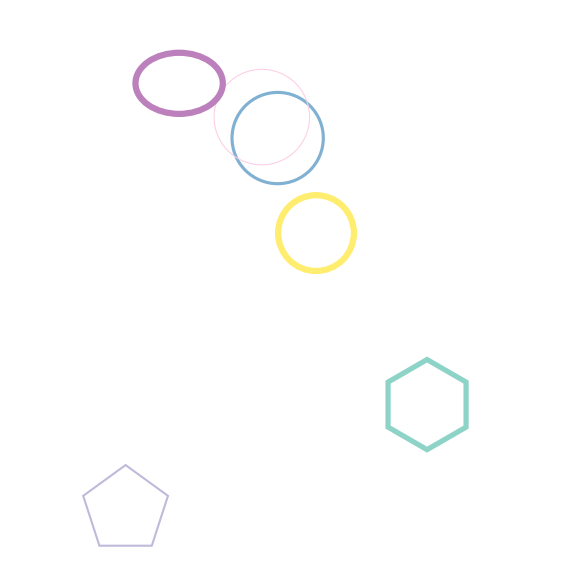[{"shape": "hexagon", "thickness": 2.5, "radius": 0.39, "center": [0.739, 0.299]}, {"shape": "pentagon", "thickness": 1, "radius": 0.39, "center": [0.217, 0.117]}, {"shape": "circle", "thickness": 1.5, "radius": 0.4, "center": [0.481, 0.76]}, {"shape": "circle", "thickness": 0.5, "radius": 0.41, "center": [0.453, 0.796]}, {"shape": "oval", "thickness": 3, "radius": 0.38, "center": [0.31, 0.855]}, {"shape": "circle", "thickness": 3, "radius": 0.33, "center": [0.547, 0.596]}]